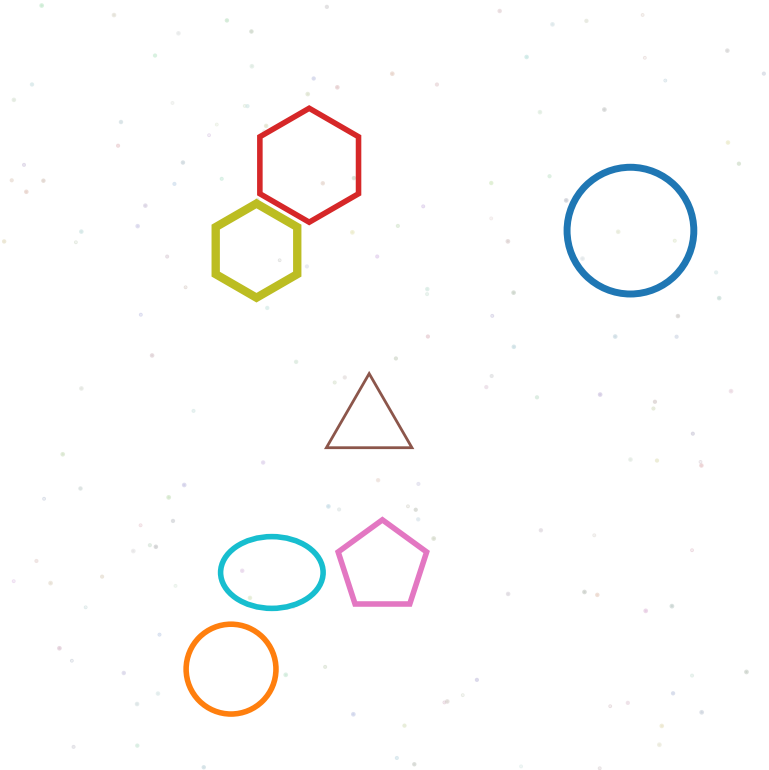[{"shape": "circle", "thickness": 2.5, "radius": 0.41, "center": [0.819, 0.7]}, {"shape": "circle", "thickness": 2, "radius": 0.29, "center": [0.3, 0.131]}, {"shape": "hexagon", "thickness": 2, "radius": 0.37, "center": [0.402, 0.785]}, {"shape": "triangle", "thickness": 1, "radius": 0.32, "center": [0.479, 0.451]}, {"shape": "pentagon", "thickness": 2, "radius": 0.3, "center": [0.497, 0.264]}, {"shape": "hexagon", "thickness": 3, "radius": 0.31, "center": [0.333, 0.675]}, {"shape": "oval", "thickness": 2, "radius": 0.33, "center": [0.353, 0.256]}]